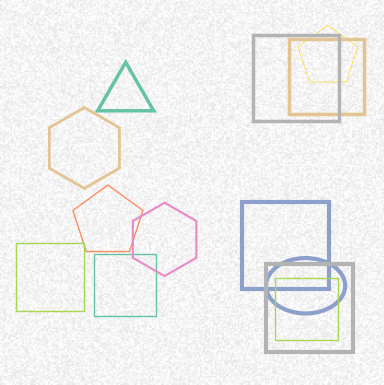[{"shape": "square", "thickness": 1, "radius": 0.4, "center": [0.324, 0.259]}, {"shape": "triangle", "thickness": 2.5, "radius": 0.42, "center": [0.326, 0.754]}, {"shape": "pentagon", "thickness": 1, "radius": 0.48, "center": [0.28, 0.424]}, {"shape": "oval", "thickness": 3, "radius": 0.51, "center": [0.794, 0.258]}, {"shape": "square", "thickness": 3, "radius": 0.57, "center": [0.742, 0.363]}, {"shape": "hexagon", "thickness": 1.5, "radius": 0.48, "center": [0.428, 0.378]}, {"shape": "square", "thickness": 1, "radius": 0.44, "center": [0.13, 0.28]}, {"shape": "square", "thickness": 1, "radius": 0.41, "center": [0.796, 0.197]}, {"shape": "pentagon", "thickness": 0.5, "radius": 0.41, "center": [0.851, 0.853]}, {"shape": "hexagon", "thickness": 2, "radius": 0.53, "center": [0.219, 0.616]}, {"shape": "square", "thickness": 2.5, "radius": 0.49, "center": [0.848, 0.802]}, {"shape": "square", "thickness": 3, "radius": 0.57, "center": [0.804, 0.2]}, {"shape": "square", "thickness": 2.5, "radius": 0.56, "center": [0.769, 0.798]}]